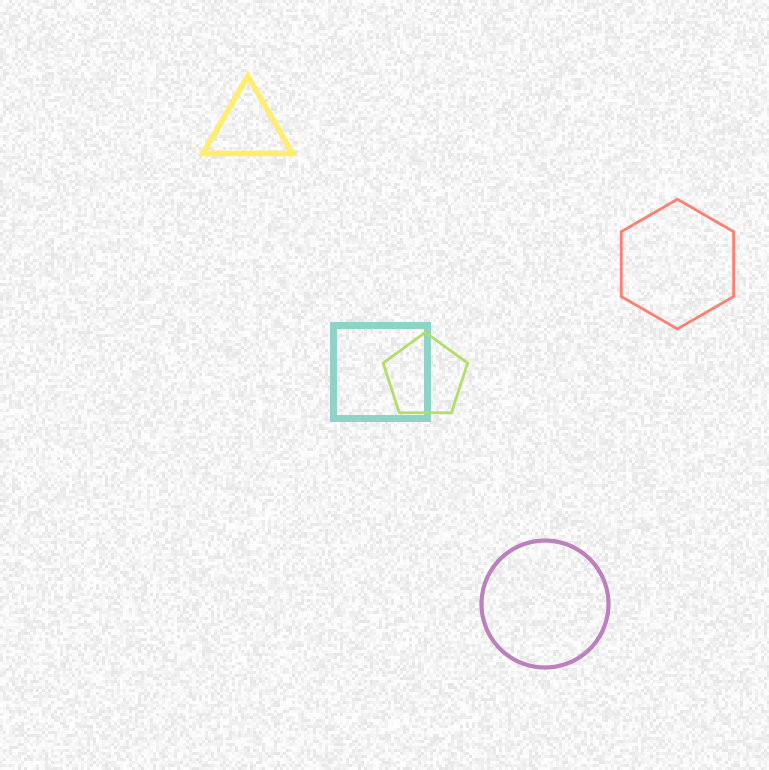[{"shape": "square", "thickness": 2.5, "radius": 0.3, "center": [0.494, 0.517]}, {"shape": "hexagon", "thickness": 1, "radius": 0.42, "center": [0.88, 0.657]}, {"shape": "pentagon", "thickness": 1, "radius": 0.29, "center": [0.552, 0.511]}, {"shape": "circle", "thickness": 1.5, "radius": 0.41, "center": [0.708, 0.216]}, {"shape": "triangle", "thickness": 2, "radius": 0.34, "center": [0.322, 0.834]}]